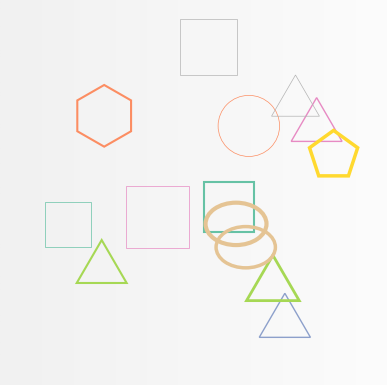[{"shape": "square", "thickness": 0.5, "radius": 0.3, "center": [0.176, 0.417]}, {"shape": "square", "thickness": 1.5, "radius": 0.32, "center": [0.591, 0.462]}, {"shape": "circle", "thickness": 0.5, "radius": 0.4, "center": [0.642, 0.673]}, {"shape": "hexagon", "thickness": 1.5, "radius": 0.4, "center": [0.269, 0.699]}, {"shape": "triangle", "thickness": 1, "radius": 0.38, "center": [0.735, 0.162]}, {"shape": "triangle", "thickness": 1, "radius": 0.38, "center": [0.817, 0.671]}, {"shape": "square", "thickness": 0.5, "radius": 0.4, "center": [0.406, 0.436]}, {"shape": "triangle", "thickness": 1.5, "radius": 0.37, "center": [0.262, 0.302]}, {"shape": "triangle", "thickness": 2, "radius": 0.39, "center": [0.704, 0.258]}, {"shape": "pentagon", "thickness": 2.5, "radius": 0.33, "center": [0.861, 0.596]}, {"shape": "oval", "thickness": 3, "radius": 0.39, "center": [0.609, 0.419]}, {"shape": "oval", "thickness": 2.5, "radius": 0.38, "center": [0.634, 0.358]}, {"shape": "triangle", "thickness": 0.5, "radius": 0.36, "center": [0.763, 0.734]}, {"shape": "square", "thickness": 0.5, "radius": 0.36, "center": [0.538, 0.877]}]